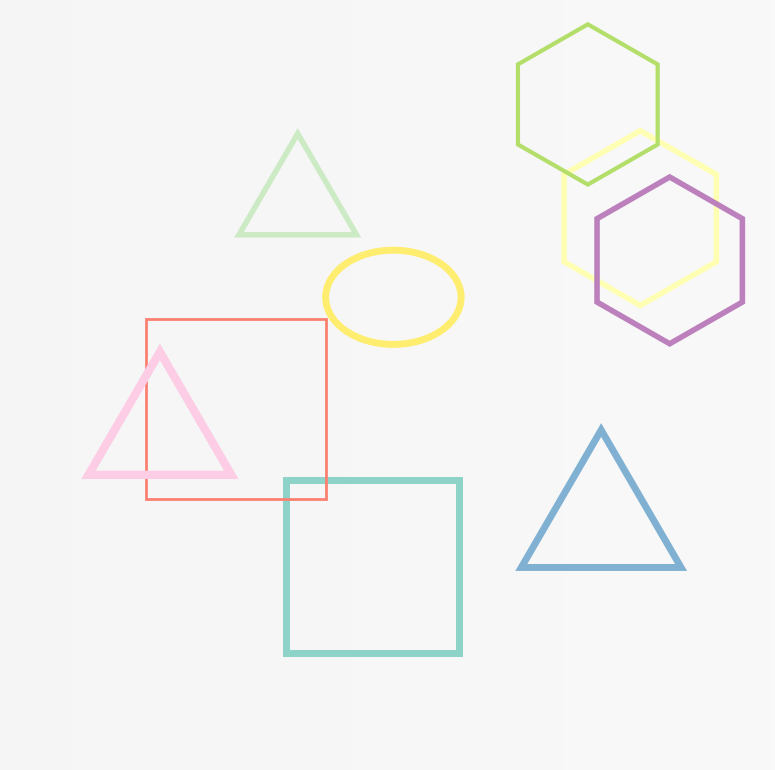[{"shape": "square", "thickness": 2.5, "radius": 0.56, "center": [0.481, 0.264]}, {"shape": "hexagon", "thickness": 2, "radius": 0.57, "center": [0.826, 0.717]}, {"shape": "square", "thickness": 1, "radius": 0.58, "center": [0.304, 0.469]}, {"shape": "triangle", "thickness": 2.5, "radius": 0.6, "center": [0.776, 0.323]}, {"shape": "hexagon", "thickness": 1.5, "radius": 0.52, "center": [0.758, 0.864]}, {"shape": "triangle", "thickness": 3, "radius": 0.53, "center": [0.206, 0.437]}, {"shape": "hexagon", "thickness": 2, "radius": 0.54, "center": [0.864, 0.662]}, {"shape": "triangle", "thickness": 2, "radius": 0.44, "center": [0.384, 0.739]}, {"shape": "oval", "thickness": 2.5, "radius": 0.44, "center": [0.508, 0.614]}]